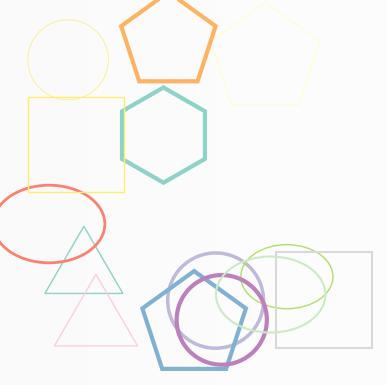[{"shape": "hexagon", "thickness": 3, "radius": 0.62, "center": [0.422, 0.649]}, {"shape": "triangle", "thickness": 1, "radius": 0.58, "center": [0.216, 0.296]}, {"shape": "pentagon", "thickness": 0.5, "radius": 0.74, "center": [0.684, 0.847]}, {"shape": "circle", "thickness": 2.5, "radius": 0.62, "center": [0.556, 0.219]}, {"shape": "oval", "thickness": 2, "radius": 0.72, "center": [0.127, 0.418]}, {"shape": "pentagon", "thickness": 3, "radius": 0.7, "center": [0.501, 0.155]}, {"shape": "pentagon", "thickness": 3, "radius": 0.64, "center": [0.435, 0.892]}, {"shape": "oval", "thickness": 1, "radius": 0.59, "center": [0.74, 0.281]}, {"shape": "triangle", "thickness": 1, "radius": 0.62, "center": [0.248, 0.164]}, {"shape": "square", "thickness": 1.5, "radius": 0.62, "center": [0.836, 0.221]}, {"shape": "circle", "thickness": 3, "radius": 0.58, "center": [0.572, 0.169]}, {"shape": "oval", "thickness": 1.5, "radius": 0.71, "center": [0.699, 0.235]}, {"shape": "square", "thickness": 1, "radius": 0.62, "center": [0.196, 0.625]}, {"shape": "circle", "thickness": 0.5, "radius": 0.52, "center": [0.176, 0.845]}]